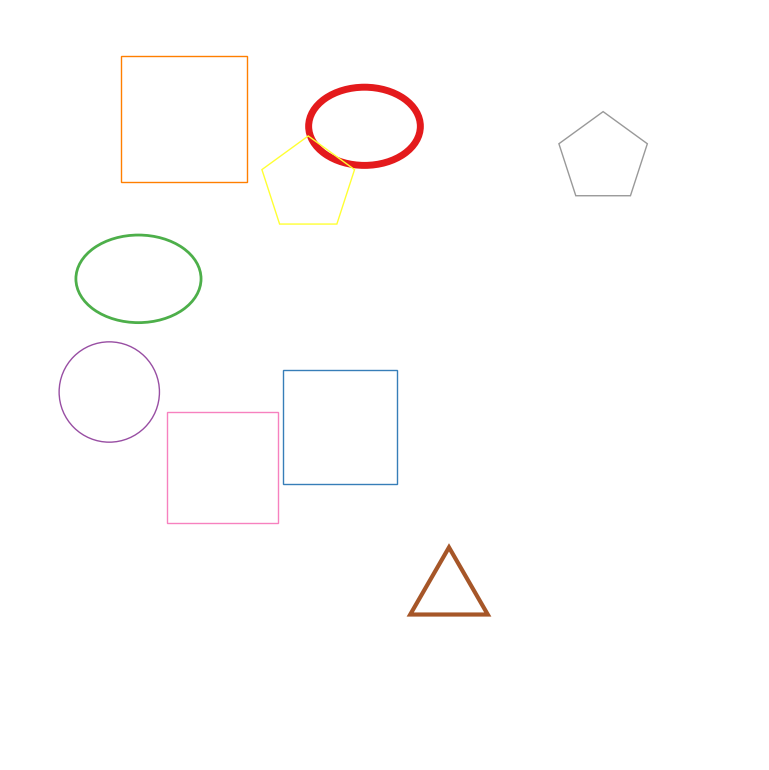[{"shape": "oval", "thickness": 2.5, "radius": 0.36, "center": [0.473, 0.836]}, {"shape": "square", "thickness": 0.5, "radius": 0.37, "center": [0.442, 0.446]}, {"shape": "oval", "thickness": 1, "radius": 0.41, "center": [0.18, 0.638]}, {"shape": "circle", "thickness": 0.5, "radius": 0.33, "center": [0.142, 0.491]}, {"shape": "square", "thickness": 0.5, "radius": 0.41, "center": [0.239, 0.846]}, {"shape": "pentagon", "thickness": 0.5, "radius": 0.32, "center": [0.4, 0.76]}, {"shape": "triangle", "thickness": 1.5, "radius": 0.29, "center": [0.583, 0.231]}, {"shape": "square", "thickness": 0.5, "radius": 0.36, "center": [0.289, 0.393]}, {"shape": "pentagon", "thickness": 0.5, "radius": 0.3, "center": [0.783, 0.795]}]